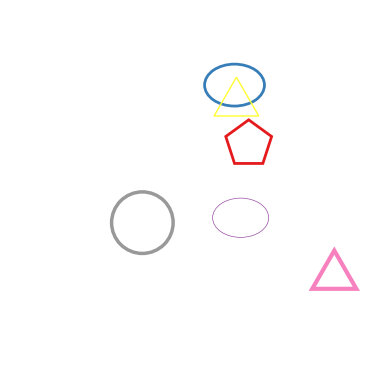[{"shape": "pentagon", "thickness": 2, "radius": 0.31, "center": [0.646, 0.626]}, {"shape": "oval", "thickness": 2, "radius": 0.39, "center": [0.609, 0.779]}, {"shape": "oval", "thickness": 0.5, "radius": 0.36, "center": [0.625, 0.434]}, {"shape": "triangle", "thickness": 1, "radius": 0.34, "center": [0.614, 0.732]}, {"shape": "triangle", "thickness": 3, "radius": 0.33, "center": [0.868, 0.283]}, {"shape": "circle", "thickness": 2.5, "radius": 0.4, "center": [0.37, 0.422]}]